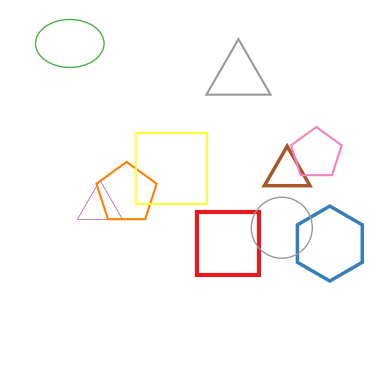[{"shape": "square", "thickness": 3, "radius": 0.41, "center": [0.591, 0.368]}, {"shape": "hexagon", "thickness": 2.5, "radius": 0.49, "center": [0.857, 0.367]}, {"shape": "oval", "thickness": 1, "radius": 0.45, "center": [0.181, 0.887]}, {"shape": "triangle", "thickness": 0.5, "radius": 0.34, "center": [0.26, 0.464]}, {"shape": "pentagon", "thickness": 1.5, "radius": 0.41, "center": [0.329, 0.497]}, {"shape": "square", "thickness": 1.5, "radius": 0.46, "center": [0.445, 0.562]}, {"shape": "triangle", "thickness": 2.5, "radius": 0.34, "center": [0.746, 0.552]}, {"shape": "pentagon", "thickness": 1.5, "radius": 0.35, "center": [0.822, 0.601]}, {"shape": "triangle", "thickness": 1.5, "radius": 0.48, "center": [0.619, 0.802]}, {"shape": "circle", "thickness": 1, "radius": 0.4, "center": [0.732, 0.408]}]